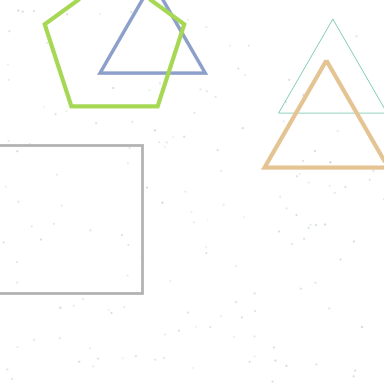[{"shape": "triangle", "thickness": 0.5, "radius": 0.81, "center": [0.865, 0.788]}, {"shape": "triangle", "thickness": 2.5, "radius": 0.79, "center": [0.396, 0.889]}, {"shape": "pentagon", "thickness": 3, "radius": 0.95, "center": [0.297, 0.878]}, {"shape": "triangle", "thickness": 3, "radius": 0.93, "center": [0.848, 0.658]}, {"shape": "square", "thickness": 2, "radius": 0.96, "center": [0.177, 0.431]}]